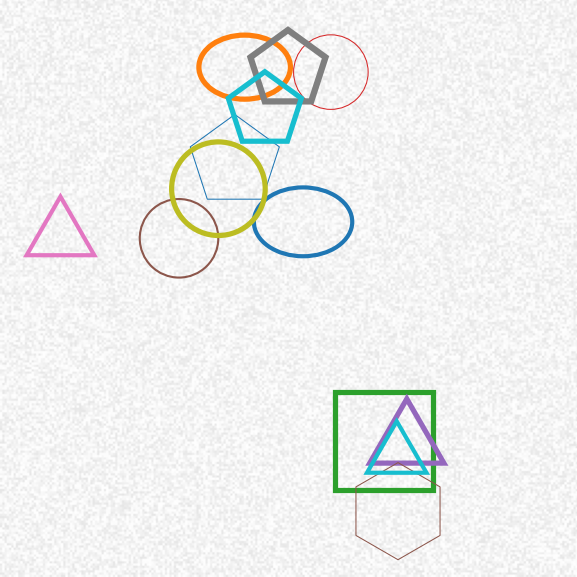[{"shape": "oval", "thickness": 2, "radius": 0.43, "center": [0.525, 0.615]}, {"shape": "pentagon", "thickness": 0.5, "radius": 0.41, "center": [0.407, 0.72]}, {"shape": "oval", "thickness": 2.5, "radius": 0.4, "center": [0.424, 0.883]}, {"shape": "square", "thickness": 2.5, "radius": 0.42, "center": [0.665, 0.235]}, {"shape": "circle", "thickness": 0.5, "radius": 0.32, "center": [0.573, 0.874]}, {"shape": "triangle", "thickness": 2.5, "radius": 0.37, "center": [0.704, 0.234]}, {"shape": "circle", "thickness": 1, "radius": 0.34, "center": [0.31, 0.586]}, {"shape": "hexagon", "thickness": 0.5, "radius": 0.42, "center": [0.689, 0.114]}, {"shape": "triangle", "thickness": 2, "radius": 0.34, "center": [0.105, 0.591]}, {"shape": "pentagon", "thickness": 3, "radius": 0.34, "center": [0.499, 0.879]}, {"shape": "circle", "thickness": 2.5, "radius": 0.41, "center": [0.378, 0.672]}, {"shape": "pentagon", "thickness": 2.5, "radius": 0.33, "center": [0.459, 0.808]}, {"shape": "triangle", "thickness": 2, "radius": 0.3, "center": [0.687, 0.21]}]